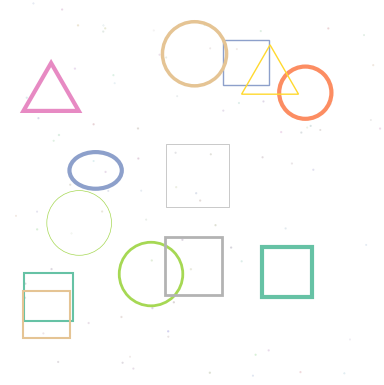[{"shape": "square", "thickness": 1.5, "radius": 0.31, "center": [0.126, 0.228]}, {"shape": "square", "thickness": 3, "radius": 0.33, "center": [0.746, 0.293]}, {"shape": "circle", "thickness": 3, "radius": 0.34, "center": [0.793, 0.759]}, {"shape": "oval", "thickness": 3, "radius": 0.34, "center": [0.248, 0.557]}, {"shape": "square", "thickness": 1, "radius": 0.3, "center": [0.639, 0.838]}, {"shape": "triangle", "thickness": 3, "radius": 0.41, "center": [0.133, 0.753]}, {"shape": "circle", "thickness": 2, "radius": 0.41, "center": [0.392, 0.288]}, {"shape": "circle", "thickness": 0.5, "radius": 0.42, "center": [0.206, 0.421]}, {"shape": "triangle", "thickness": 1, "radius": 0.43, "center": [0.701, 0.798]}, {"shape": "square", "thickness": 1.5, "radius": 0.31, "center": [0.121, 0.183]}, {"shape": "circle", "thickness": 2.5, "radius": 0.42, "center": [0.505, 0.86]}, {"shape": "square", "thickness": 0.5, "radius": 0.41, "center": [0.513, 0.544]}, {"shape": "square", "thickness": 2, "radius": 0.37, "center": [0.503, 0.309]}]